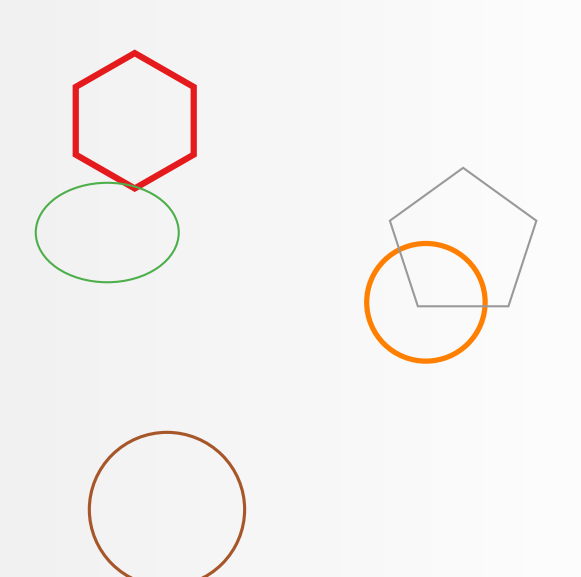[{"shape": "hexagon", "thickness": 3, "radius": 0.59, "center": [0.232, 0.79]}, {"shape": "oval", "thickness": 1, "radius": 0.62, "center": [0.185, 0.596]}, {"shape": "circle", "thickness": 2.5, "radius": 0.51, "center": [0.733, 0.476]}, {"shape": "circle", "thickness": 1.5, "radius": 0.67, "center": [0.287, 0.117]}, {"shape": "pentagon", "thickness": 1, "radius": 0.66, "center": [0.797, 0.576]}]